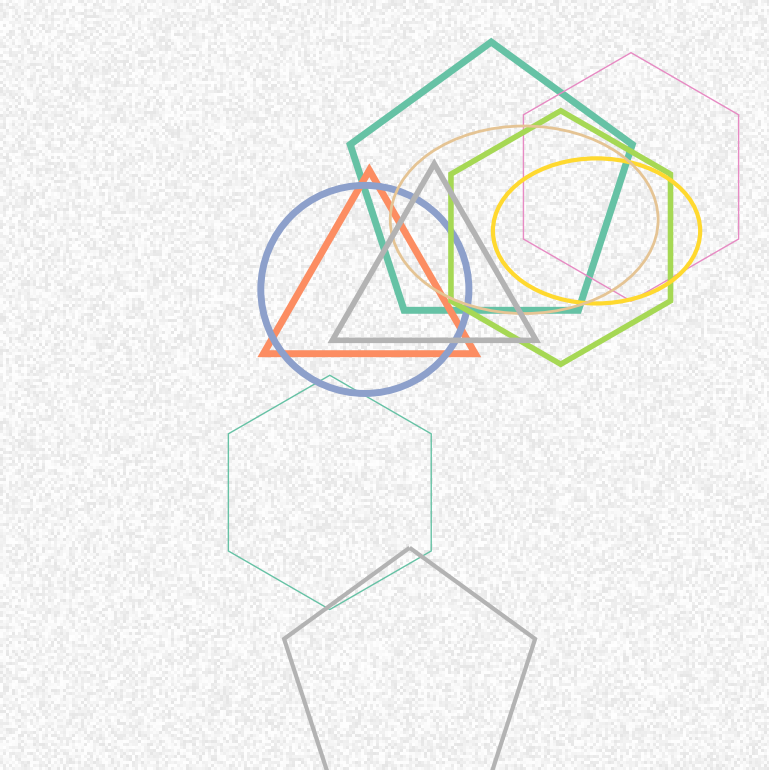[{"shape": "pentagon", "thickness": 2.5, "radius": 0.96, "center": [0.638, 0.753]}, {"shape": "hexagon", "thickness": 0.5, "radius": 0.76, "center": [0.428, 0.361]}, {"shape": "triangle", "thickness": 2.5, "radius": 0.79, "center": [0.48, 0.62]}, {"shape": "circle", "thickness": 2.5, "radius": 0.68, "center": [0.474, 0.624]}, {"shape": "hexagon", "thickness": 0.5, "radius": 0.81, "center": [0.82, 0.77]}, {"shape": "hexagon", "thickness": 2, "radius": 0.82, "center": [0.728, 0.692]}, {"shape": "oval", "thickness": 1.5, "radius": 0.67, "center": [0.775, 0.7]}, {"shape": "oval", "thickness": 1, "radius": 0.87, "center": [0.681, 0.715]}, {"shape": "triangle", "thickness": 2, "radius": 0.76, "center": [0.564, 0.634]}, {"shape": "pentagon", "thickness": 1.5, "radius": 0.86, "center": [0.532, 0.117]}]